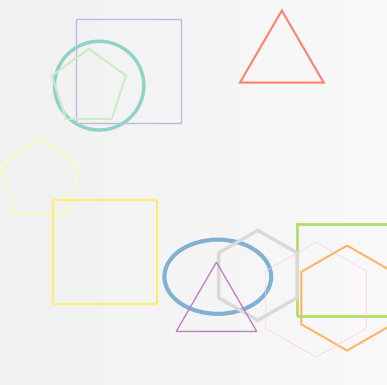[{"shape": "circle", "thickness": 2.5, "radius": 0.58, "center": [0.256, 0.778]}, {"shape": "pentagon", "thickness": 1, "radius": 0.54, "center": [0.104, 0.532]}, {"shape": "square", "thickness": 1, "radius": 0.68, "center": [0.331, 0.815]}, {"shape": "triangle", "thickness": 1.5, "radius": 0.62, "center": [0.727, 0.848]}, {"shape": "oval", "thickness": 3, "radius": 0.69, "center": [0.562, 0.281]}, {"shape": "hexagon", "thickness": 1.5, "radius": 0.68, "center": [0.896, 0.226]}, {"shape": "square", "thickness": 2, "radius": 0.6, "center": [0.887, 0.3]}, {"shape": "hexagon", "thickness": 0.5, "radius": 0.75, "center": [0.815, 0.222]}, {"shape": "hexagon", "thickness": 2.5, "radius": 0.58, "center": [0.665, 0.285]}, {"shape": "triangle", "thickness": 1, "radius": 0.6, "center": [0.559, 0.199]}, {"shape": "pentagon", "thickness": 1.5, "radius": 0.5, "center": [0.229, 0.773]}, {"shape": "square", "thickness": 1.5, "radius": 0.67, "center": [0.272, 0.345]}]